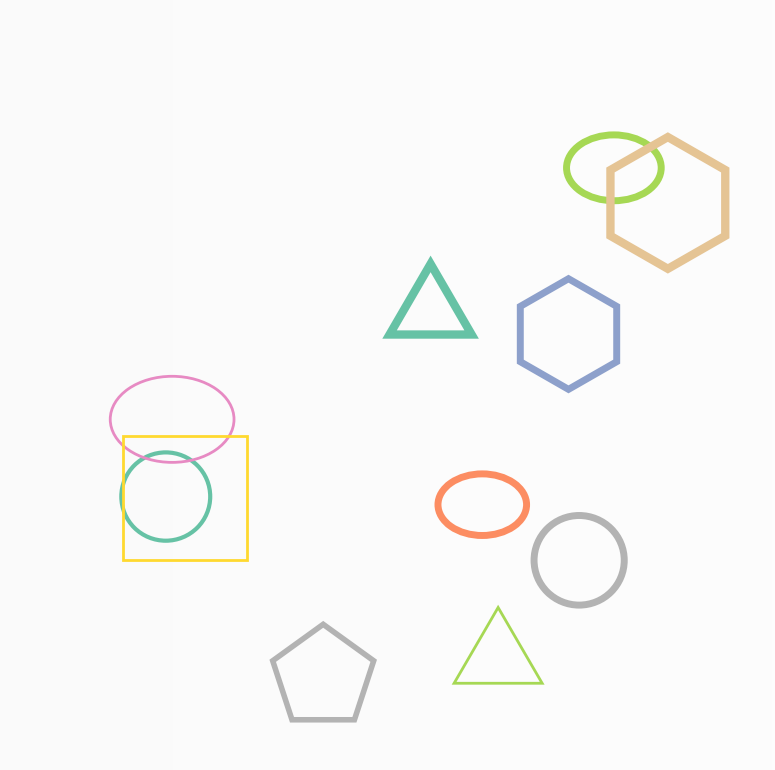[{"shape": "circle", "thickness": 1.5, "radius": 0.29, "center": [0.214, 0.355]}, {"shape": "triangle", "thickness": 3, "radius": 0.31, "center": [0.556, 0.596]}, {"shape": "oval", "thickness": 2.5, "radius": 0.29, "center": [0.622, 0.345]}, {"shape": "hexagon", "thickness": 2.5, "radius": 0.36, "center": [0.734, 0.566]}, {"shape": "oval", "thickness": 1, "radius": 0.4, "center": [0.222, 0.455]}, {"shape": "oval", "thickness": 2.5, "radius": 0.31, "center": [0.792, 0.782]}, {"shape": "triangle", "thickness": 1, "radius": 0.33, "center": [0.643, 0.145]}, {"shape": "square", "thickness": 1, "radius": 0.4, "center": [0.238, 0.353]}, {"shape": "hexagon", "thickness": 3, "radius": 0.43, "center": [0.862, 0.736]}, {"shape": "circle", "thickness": 2.5, "radius": 0.29, "center": [0.747, 0.272]}, {"shape": "pentagon", "thickness": 2, "radius": 0.34, "center": [0.417, 0.121]}]